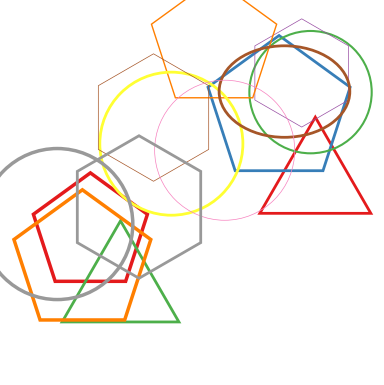[{"shape": "triangle", "thickness": 2, "radius": 0.83, "center": [0.819, 0.529]}, {"shape": "pentagon", "thickness": 2.5, "radius": 0.78, "center": [0.235, 0.395]}, {"shape": "pentagon", "thickness": 2, "radius": 0.97, "center": [0.725, 0.714]}, {"shape": "circle", "thickness": 1.5, "radius": 0.79, "center": [0.807, 0.761]}, {"shape": "triangle", "thickness": 2, "radius": 0.88, "center": [0.313, 0.251]}, {"shape": "hexagon", "thickness": 0.5, "radius": 0.7, "center": [0.784, 0.811]}, {"shape": "pentagon", "thickness": 1, "radius": 0.85, "center": [0.556, 0.884]}, {"shape": "pentagon", "thickness": 2.5, "radius": 0.93, "center": [0.214, 0.32]}, {"shape": "circle", "thickness": 2, "radius": 0.93, "center": [0.445, 0.627]}, {"shape": "oval", "thickness": 2, "radius": 0.85, "center": [0.739, 0.762]}, {"shape": "hexagon", "thickness": 0.5, "radius": 0.83, "center": [0.399, 0.695]}, {"shape": "circle", "thickness": 0.5, "radius": 0.91, "center": [0.584, 0.61]}, {"shape": "hexagon", "thickness": 2, "radius": 0.93, "center": [0.361, 0.462]}, {"shape": "circle", "thickness": 2.5, "radius": 0.98, "center": [0.149, 0.418]}]